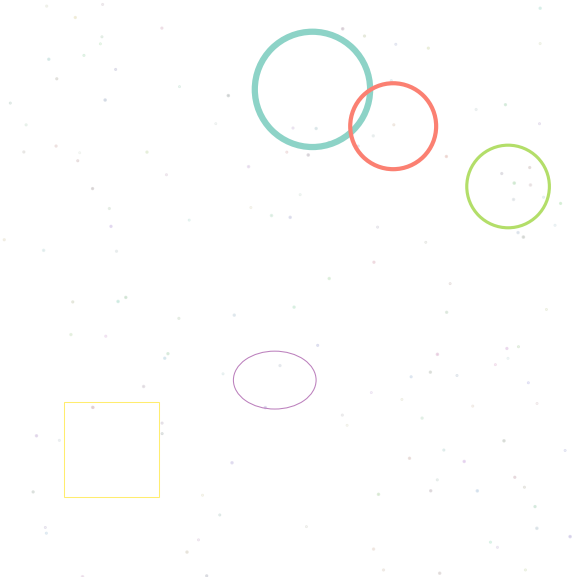[{"shape": "circle", "thickness": 3, "radius": 0.5, "center": [0.541, 0.844]}, {"shape": "circle", "thickness": 2, "radius": 0.37, "center": [0.681, 0.781]}, {"shape": "circle", "thickness": 1.5, "radius": 0.36, "center": [0.88, 0.676]}, {"shape": "oval", "thickness": 0.5, "radius": 0.36, "center": [0.476, 0.341]}, {"shape": "square", "thickness": 0.5, "radius": 0.41, "center": [0.193, 0.22]}]